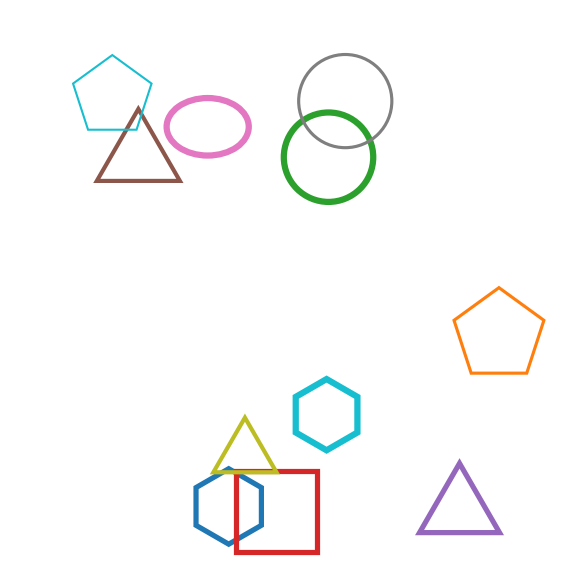[{"shape": "hexagon", "thickness": 2.5, "radius": 0.33, "center": [0.396, 0.122]}, {"shape": "pentagon", "thickness": 1.5, "radius": 0.41, "center": [0.864, 0.419]}, {"shape": "circle", "thickness": 3, "radius": 0.39, "center": [0.569, 0.727]}, {"shape": "square", "thickness": 2.5, "radius": 0.35, "center": [0.478, 0.113]}, {"shape": "triangle", "thickness": 2.5, "radius": 0.4, "center": [0.796, 0.117]}, {"shape": "triangle", "thickness": 2, "radius": 0.42, "center": [0.24, 0.727]}, {"shape": "oval", "thickness": 3, "radius": 0.36, "center": [0.36, 0.78]}, {"shape": "circle", "thickness": 1.5, "radius": 0.4, "center": [0.598, 0.824]}, {"shape": "triangle", "thickness": 2, "radius": 0.32, "center": [0.424, 0.213]}, {"shape": "hexagon", "thickness": 3, "radius": 0.31, "center": [0.565, 0.281]}, {"shape": "pentagon", "thickness": 1, "radius": 0.36, "center": [0.194, 0.832]}]